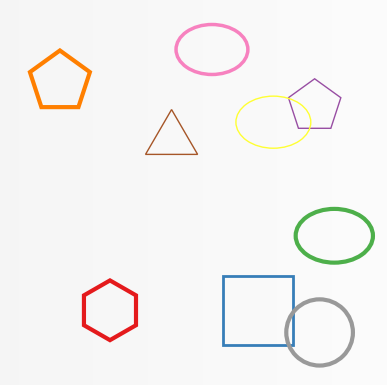[{"shape": "hexagon", "thickness": 3, "radius": 0.39, "center": [0.284, 0.194]}, {"shape": "square", "thickness": 2, "radius": 0.45, "center": [0.666, 0.194]}, {"shape": "oval", "thickness": 3, "radius": 0.5, "center": [0.863, 0.388]}, {"shape": "pentagon", "thickness": 1, "radius": 0.36, "center": [0.812, 0.724]}, {"shape": "pentagon", "thickness": 3, "radius": 0.41, "center": [0.155, 0.788]}, {"shape": "oval", "thickness": 1, "radius": 0.48, "center": [0.705, 0.683]}, {"shape": "triangle", "thickness": 1, "radius": 0.39, "center": [0.443, 0.638]}, {"shape": "oval", "thickness": 2.5, "radius": 0.46, "center": [0.547, 0.871]}, {"shape": "circle", "thickness": 3, "radius": 0.43, "center": [0.825, 0.136]}]